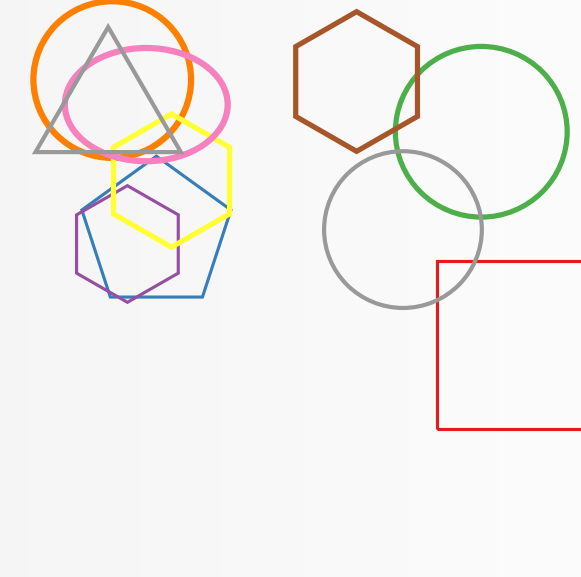[{"shape": "square", "thickness": 1.5, "radius": 0.73, "center": [0.898, 0.402]}, {"shape": "pentagon", "thickness": 1.5, "radius": 0.67, "center": [0.269, 0.594]}, {"shape": "circle", "thickness": 2.5, "radius": 0.74, "center": [0.828, 0.771]}, {"shape": "hexagon", "thickness": 1.5, "radius": 0.5, "center": [0.219, 0.577]}, {"shape": "circle", "thickness": 3, "radius": 0.68, "center": [0.193, 0.861]}, {"shape": "hexagon", "thickness": 2.5, "radius": 0.58, "center": [0.295, 0.686]}, {"shape": "hexagon", "thickness": 2.5, "radius": 0.6, "center": [0.614, 0.858]}, {"shape": "oval", "thickness": 3, "radius": 0.7, "center": [0.252, 0.818]}, {"shape": "circle", "thickness": 2, "radius": 0.68, "center": [0.693, 0.602]}, {"shape": "triangle", "thickness": 2, "radius": 0.72, "center": [0.186, 0.808]}]